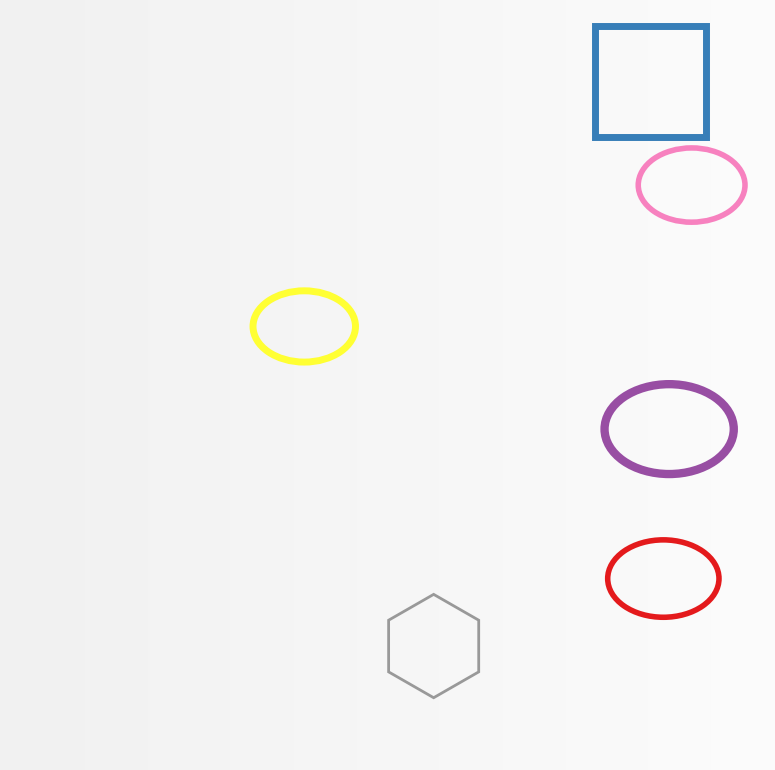[{"shape": "oval", "thickness": 2, "radius": 0.36, "center": [0.856, 0.249]}, {"shape": "square", "thickness": 2.5, "radius": 0.36, "center": [0.839, 0.894]}, {"shape": "oval", "thickness": 3, "radius": 0.42, "center": [0.863, 0.443]}, {"shape": "oval", "thickness": 2.5, "radius": 0.33, "center": [0.393, 0.576]}, {"shape": "oval", "thickness": 2, "radius": 0.34, "center": [0.892, 0.76]}, {"shape": "hexagon", "thickness": 1, "radius": 0.34, "center": [0.56, 0.161]}]